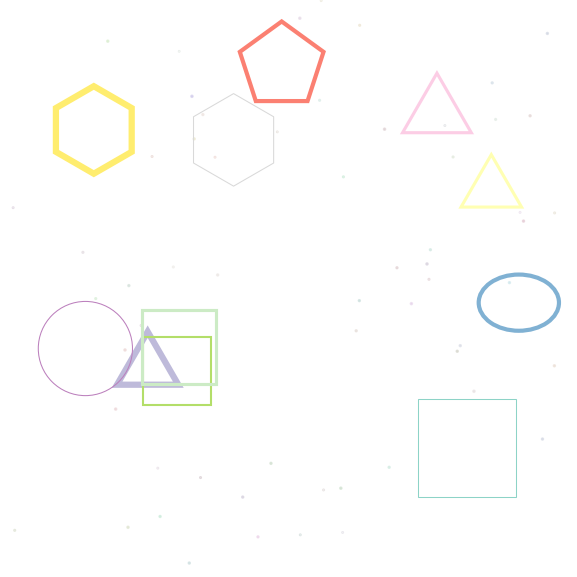[{"shape": "square", "thickness": 0.5, "radius": 0.42, "center": [0.809, 0.224]}, {"shape": "triangle", "thickness": 1.5, "radius": 0.3, "center": [0.851, 0.671]}, {"shape": "triangle", "thickness": 3, "radius": 0.31, "center": [0.256, 0.364]}, {"shape": "pentagon", "thickness": 2, "radius": 0.38, "center": [0.488, 0.886]}, {"shape": "oval", "thickness": 2, "radius": 0.35, "center": [0.898, 0.475]}, {"shape": "square", "thickness": 1, "radius": 0.29, "center": [0.307, 0.357]}, {"shape": "triangle", "thickness": 1.5, "radius": 0.34, "center": [0.757, 0.804]}, {"shape": "hexagon", "thickness": 0.5, "radius": 0.4, "center": [0.404, 0.757]}, {"shape": "circle", "thickness": 0.5, "radius": 0.41, "center": [0.148, 0.396]}, {"shape": "square", "thickness": 1.5, "radius": 0.32, "center": [0.31, 0.398]}, {"shape": "hexagon", "thickness": 3, "radius": 0.38, "center": [0.162, 0.774]}]